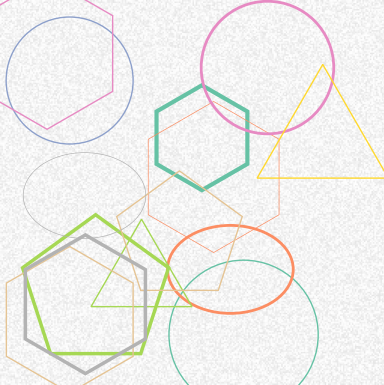[{"shape": "hexagon", "thickness": 3, "radius": 0.68, "center": [0.525, 0.642]}, {"shape": "circle", "thickness": 1, "radius": 0.97, "center": [0.633, 0.13]}, {"shape": "hexagon", "thickness": 0.5, "radius": 0.98, "center": [0.555, 0.54]}, {"shape": "oval", "thickness": 2, "radius": 0.82, "center": [0.598, 0.3]}, {"shape": "circle", "thickness": 1, "radius": 0.82, "center": [0.181, 0.791]}, {"shape": "circle", "thickness": 2, "radius": 0.86, "center": [0.695, 0.825]}, {"shape": "hexagon", "thickness": 1, "radius": 0.98, "center": [0.122, 0.861]}, {"shape": "triangle", "thickness": 1, "radius": 0.76, "center": [0.368, 0.279]}, {"shape": "pentagon", "thickness": 2.5, "radius": 1.0, "center": [0.248, 0.243]}, {"shape": "triangle", "thickness": 1, "radius": 0.98, "center": [0.838, 0.636]}, {"shape": "hexagon", "thickness": 1, "radius": 0.95, "center": [0.181, 0.17]}, {"shape": "pentagon", "thickness": 1, "radius": 0.86, "center": [0.466, 0.385]}, {"shape": "oval", "thickness": 0.5, "radius": 0.8, "center": [0.22, 0.492]}, {"shape": "hexagon", "thickness": 2.5, "radius": 0.9, "center": [0.222, 0.21]}]